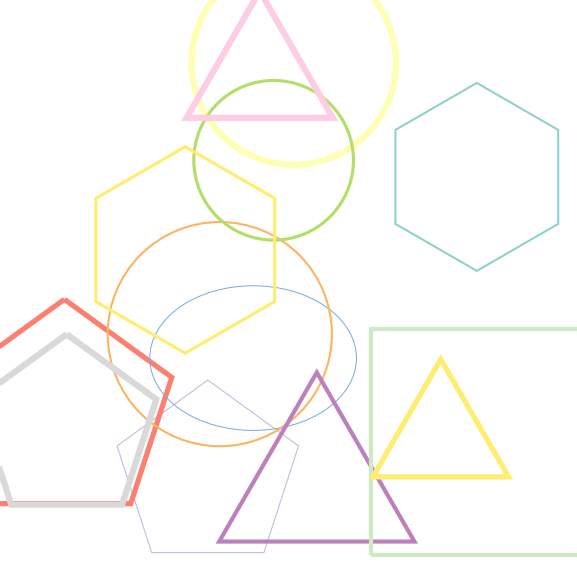[{"shape": "hexagon", "thickness": 1, "radius": 0.81, "center": [0.826, 0.693]}, {"shape": "circle", "thickness": 3, "radius": 0.89, "center": [0.509, 0.891]}, {"shape": "pentagon", "thickness": 0.5, "radius": 0.83, "center": [0.36, 0.176]}, {"shape": "pentagon", "thickness": 2.5, "radius": 0.98, "center": [0.111, 0.285]}, {"shape": "oval", "thickness": 0.5, "radius": 0.89, "center": [0.438, 0.379]}, {"shape": "circle", "thickness": 1, "radius": 0.97, "center": [0.381, 0.421]}, {"shape": "circle", "thickness": 1.5, "radius": 0.69, "center": [0.474, 0.722]}, {"shape": "triangle", "thickness": 3, "radius": 0.73, "center": [0.45, 0.868]}, {"shape": "pentagon", "thickness": 3, "radius": 0.82, "center": [0.115, 0.257]}, {"shape": "triangle", "thickness": 2, "radius": 0.98, "center": [0.549, 0.159]}, {"shape": "square", "thickness": 2, "radius": 0.98, "center": [0.838, 0.233]}, {"shape": "hexagon", "thickness": 1.5, "radius": 0.89, "center": [0.321, 0.566]}, {"shape": "triangle", "thickness": 2.5, "radius": 0.68, "center": [0.763, 0.241]}]